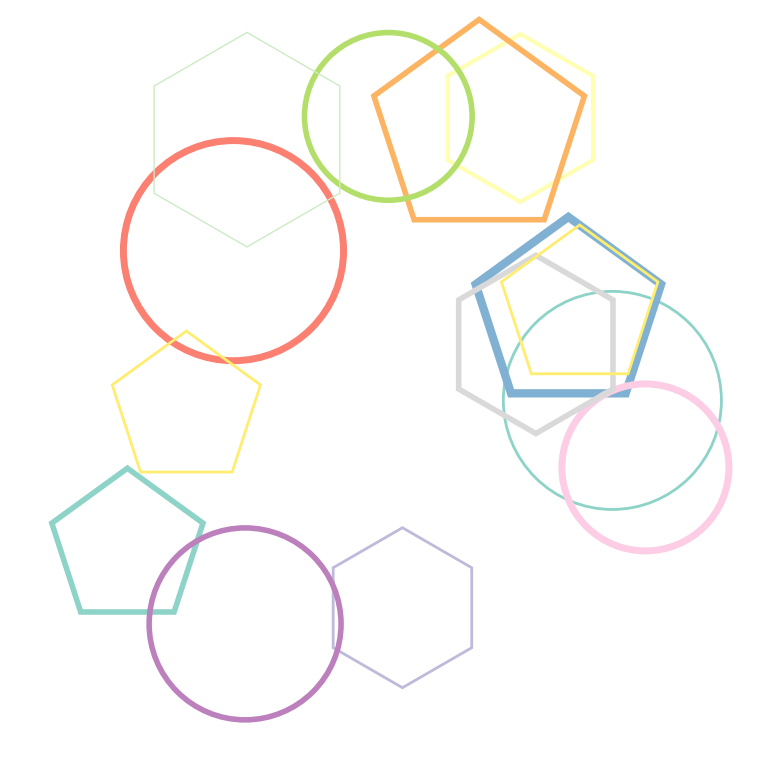[{"shape": "circle", "thickness": 1, "radius": 0.71, "center": [0.795, 0.48]}, {"shape": "pentagon", "thickness": 2, "radius": 0.52, "center": [0.165, 0.289]}, {"shape": "hexagon", "thickness": 1.5, "radius": 0.54, "center": [0.676, 0.847]}, {"shape": "hexagon", "thickness": 1, "radius": 0.52, "center": [0.523, 0.211]}, {"shape": "circle", "thickness": 2.5, "radius": 0.71, "center": [0.303, 0.674]}, {"shape": "pentagon", "thickness": 3, "radius": 0.63, "center": [0.738, 0.592]}, {"shape": "pentagon", "thickness": 2, "radius": 0.72, "center": [0.622, 0.831]}, {"shape": "circle", "thickness": 2, "radius": 0.54, "center": [0.504, 0.849]}, {"shape": "circle", "thickness": 2.5, "radius": 0.54, "center": [0.838, 0.393]}, {"shape": "hexagon", "thickness": 2, "radius": 0.58, "center": [0.696, 0.553]}, {"shape": "circle", "thickness": 2, "radius": 0.62, "center": [0.318, 0.19]}, {"shape": "hexagon", "thickness": 0.5, "radius": 0.7, "center": [0.321, 0.819]}, {"shape": "pentagon", "thickness": 1, "radius": 0.53, "center": [0.753, 0.601]}, {"shape": "pentagon", "thickness": 1, "radius": 0.51, "center": [0.242, 0.469]}]